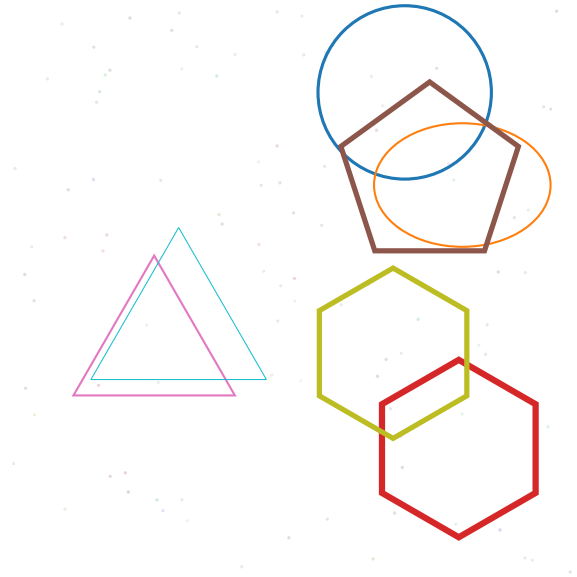[{"shape": "circle", "thickness": 1.5, "radius": 0.75, "center": [0.701, 0.839]}, {"shape": "oval", "thickness": 1, "radius": 0.76, "center": [0.801, 0.679]}, {"shape": "hexagon", "thickness": 3, "radius": 0.77, "center": [0.794, 0.222]}, {"shape": "pentagon", "thickness": 2.5, "radius": 0.81, "center": [0.744, 0.696]}, {"shape": "triangle", "thickness": 1, "radius": 0.81, "center": [0.267, 0.395]}, {"shape": "hexagon", "thickness": 2.5, "radius": 0.74, "center": [0.681, 0.387]}, {"shape": "triangle", "thickness": 0.5, "radius": 0.88, "center": [0.309, 0.43]}]